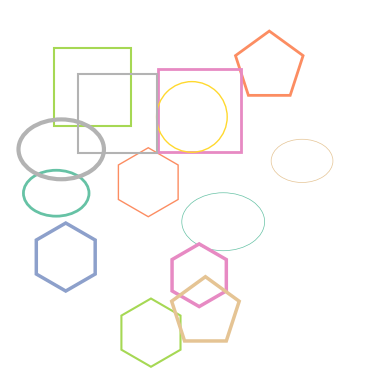[{"shape": "oval", "thickness": 0.5, "radius": 0.54, "center": [0.58, 0.424]}, {"shape": "oval", "thickness": 2, "radius": 0.43, "center": [0.146, 0.498]}, {"shape": "hexagon", "thickness": 1, "radius": 0.45, "center": [0.385, 0.527]}, {"shape": "pentagon", "thickness": 2, "radius": 0.46, "center": [0.699, 0.827]}, {"shape": "hexagon", "thickness": 2.5, "radius": 0.44, "center": [0.171, 0.332]}, {"shape": "hexagon", "thickness": 2.5, "radius": 0.41, "center": [0.517, 0.285]}, {"shape": "square", "thickness": 2, "radius": 0.54, "center": [0.518, 0.713]}, {"shape": "hexagon", "thickness": 1.5, "radius": 0.44, "center": [0.392, 0.136]}, {"shape": "square", "thickness": 1.5, "radius": 0.5, "center": [0.241, 0.774]}, {"shape": "circle", "thickness": 1, "radius": 0.46, "center": [0.498, 0.696]}, {"shape": "oval", "thickness": 0.5, "radius": 0.4, "center": [0.785, 0.582]}, {"shape": "pentagon", "thickness": 2.5, "radius": 0.46, "center": [0.534, 0.189]}, {"shape": "square", "thickness": 1.5, "radius": 0.51, "center": [0.306, 0.706]}, {"shape": "oval", "thickness": 3, "radius": 0.55, "center": [0.159, 0.612]}]